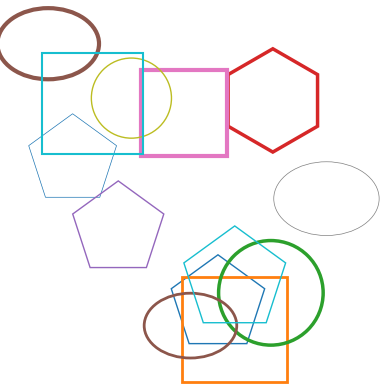[{"shape": "pentagon", "thickness": 0.5, "radius": 0.6, "center": [0.189, 0.585]}, {"shape": "pentagon", "thickness": 1, "radius": 0.64, "center": [0.566, 0.211]}, {"shape": "square", "thickness": 2, "radius": 0.68, "center": [0.609, 0.144]}, {"shape": "circle", "thickness": 2.5, "radius": 0.68, "center": [0.704, 0.239]}, {"shape": "hexagon", "thickness": 2.5, "radius": 0.67, "center": [0.709, 0.739]}, {"shape": "pentagon", "thickness": 1, "radius": 0.62, "center": [0.307, 0.406]}, {"shape": "oval", "thickness": 2, "radius": 0.6, "center": [0.495, 0.154]}, {"shape": "oval", "thickness": 3, "radius": 0.66, "center": [0.125, 0.886]}, {"shape": "square", "thickness": 3, "radius": 0.56, "center": [0.478, 0.706]}, {"shape": "oval", "thickness": 0.5, "radius": 0.68, "center": [0.848, 0.484]}, {"shape": "circle", "thickness": 1, "radius": 0.52, "center": [0.341, 0.745]}, {"shape": "pentagon", "thickness": 1, "radius": 0.69, "center": [0.61, 0.274]}, {"shape": "square", "thickness": 1.5, "radius": 0.66, "center": [0.239, 0.731]}]